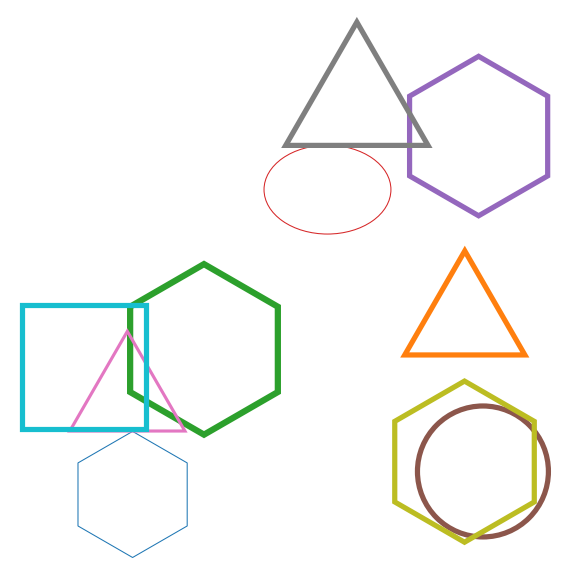[{"shape": "hexagon", "thickness": 0.5, "radius": 0.55, "center": [0.23, 0.143]}, {"shape": "triangle", "thickness": 2.5, "radius": 0.6, "center": [0.805, 0.445]}, {"shape": "hexagon", "thickness": 3, "radius": 0.74, "center": [0.353, 0.394]}, {"shape": "oval", "thickness": 0.5, "radius": 0.55, "center": [0.567, 0.671]}, {"shape": "hexagon", "thickness": 2.5, "radius": 0.69, "center": [0.829, 0.764]}, {"shape": "circle", "thickness": 2.5, "radius": 0.57, "center": [0.836, 0.183]}, {"shape": "triangle", "thickness": 1.5, "radius": 0.58, "center": [0.221, 0.31]}, {"shape": "triangle", "thickness": 2.5, "radius": 0.71, "center": [0.618, 0.819]}, {"shape": "hexagon", "thickness": 2.5, "radius": 0.7, "center": [0.804, 0.2]}, {"shape": "square", "thickness": 2.5, "radius": 0.54, "center": [0.146, 0.364]}]